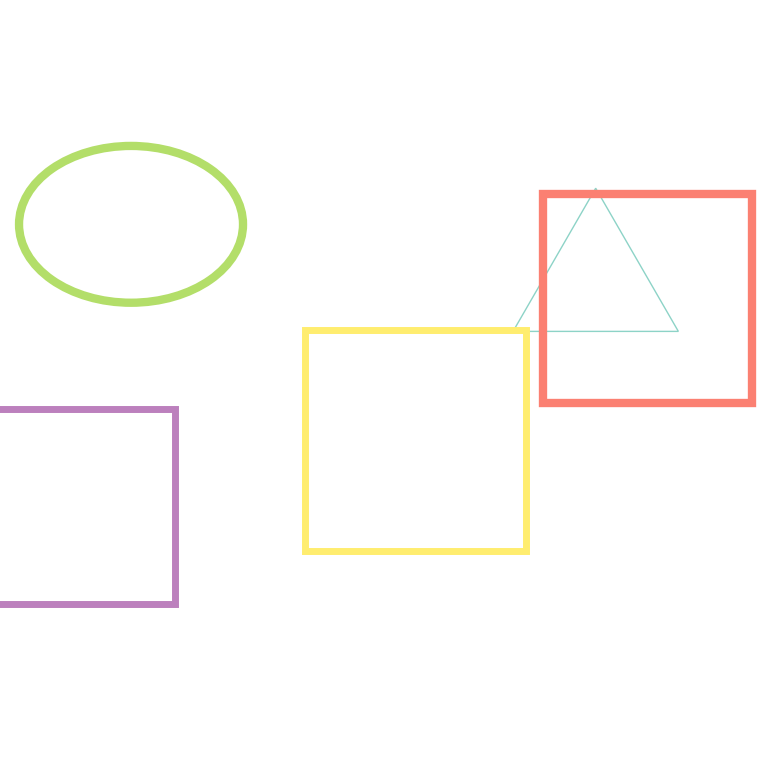[{"shape": "triangle", "thickness": 0.5, "radius": 0.62, "center": [0.774, 0.632]}, {"shape": "square", "thickness": 3, "radius": 0.68, "center": [0.841, 0.612]}, {"shape": "oval", "thickness": 3, "radius": 0.73, "center": [0.17, 0.709]}, {"shape": "square", "thickness": 2.5, "radius": 0.63, "center": [0.101, 0.343]}, {"shape": "square", "thickness": 2.5, "radius": 0.72, "center": [0.539, 0.428]}]